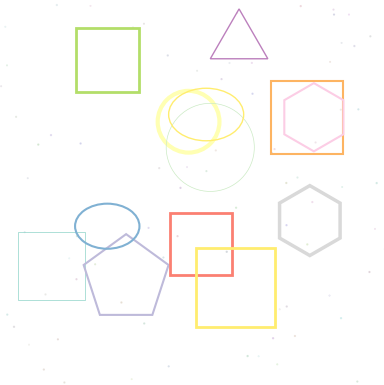[{"shape": "square", "thickness": 0.5, "radius": 0.44, "center": [0.134, 0.309]}, {"shape": "circle", "thickness": 3, "radius": 0.4, "center": [0.49, 0.684]}, {"shape": "pentagon", "thickness": 1.5, "radius": 0.58, "center": [0.328, 0.276]}, {"shape": "square", "thickness": 2, "radius": 0.4, "center": [0.522, 0.366]}, {"shape": "oval", "thickness": 1.5, "radius": 0.42, "center": [0.279, 0.412]}, {"shape": "square", "thickness": 1.5, "radius": 0.47, "center": [0.798, 0.694]}, {"shape": "square", "thickness": 2, "radius": 0.41, "center": [0.279, 0.844]}, {"shape": "hexagon", "thickness": 1.5, "radius": 0.44, "center": [0.815, 0.695]}, {"shape": "hexagon", "thickness": 2.5, "radius": 0.45, "center": [0.805, 0.427]}, {"shape": "triangle", "thickness": 1, "radius": 0.43, "center": [0.621, 0.891]}, {"shape": "circle", "thickness": 0.5, "radius": 0.57, "center": [0.546, 0.617]}, {"shape": "square", "thickness": 2, "radius": 0.51, "center": [0.611, 0.252]}, {"shape": "oval", "thickness": 1, "radius": 0.49, "center": [0.535, 0.703]}]